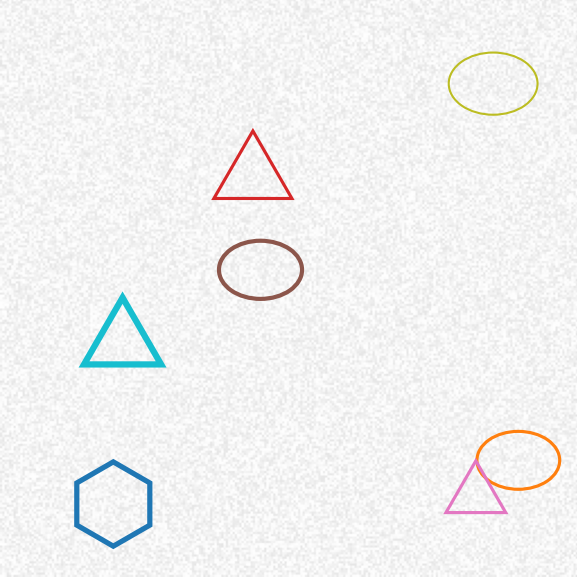[{"shape": "hexagon", "thickness": 2.5, "radius": 0.37, "center": [0.196, 0.126]}, {"shape": "oval", "thickness": 1.5, "radius": 0.36, "center": [0.898, 0.202]}, {"shape": "triangle", "thickness": 1.5, "radius": 0.39, "center": [0.438, 0.694]}, {"shape": "oval", "thickness": 2, "radius": 0.36, "center": [0.451, 0.532]}, {"shape": "triangle", "thickness": 1.5, "radius": 0.3, "center": [0.824, 0.141]}, {"shape": "oval", "thickness": 1, "radius": 0.38, "center": [0.854, 0.854]}, {"shape": "triangle", "thickness": 3, "radius": 0.39, "center": [0.212, 0.407]}]